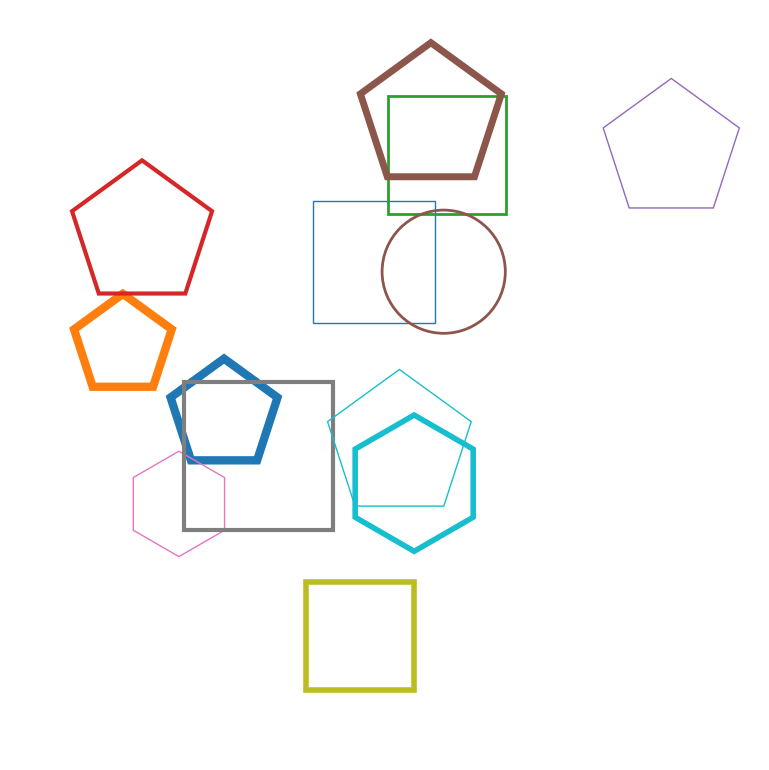[{"shape": "pentagon", "thickness": 3, "radius": 0.37, "center": [0.291, 0.461]}, {"shape": "square", "thickness": 0.5, "radius": 0.4, "center": [0.486, 0.659]}, {"shape": "pentagon", "thickness": 3, "radius": 0.33, "center": [0.16, 0.552]}, {"shape": "square", "thickness": 1, "radius": 0.38, "center": [0.581, 0.799]}, {"shape": "pentagon", "thickness": 1.5, "radius": 0.48, "center": [0.184, 0.696]}, {"shape": "pentagon", "thickness": 0.5, "radius": 0.46, "center": [0.872, 0.805]}, {"shape": "pentagon", "thickness": 2.5, "radius": 0.48, "center": [0.56, 0.848]}, {"shape": "circle", "thickness": 1, "radius": 0.4, "center": [0.576, 0.647]}, {"shape": "hexagon", "thickness": 0.5, "radius": 0.34, "center": [0.232, 0.346]}, {"shape": "square", "thickness": 1.5, "radius": 0.48, "center": [0.336, 0.408]}, {"shape": "square", "thickness": 2, "radius": 0.35, "center": [0.468, 0.174]}, {"shape": "hexagon", "thickness": 2, "radius": 0.44, "center": [0.538, 0.373]}, {"shape": "pentagon", "thickness": 0.5, "radius": 0.49, "center": [0.519, 0.422]}]